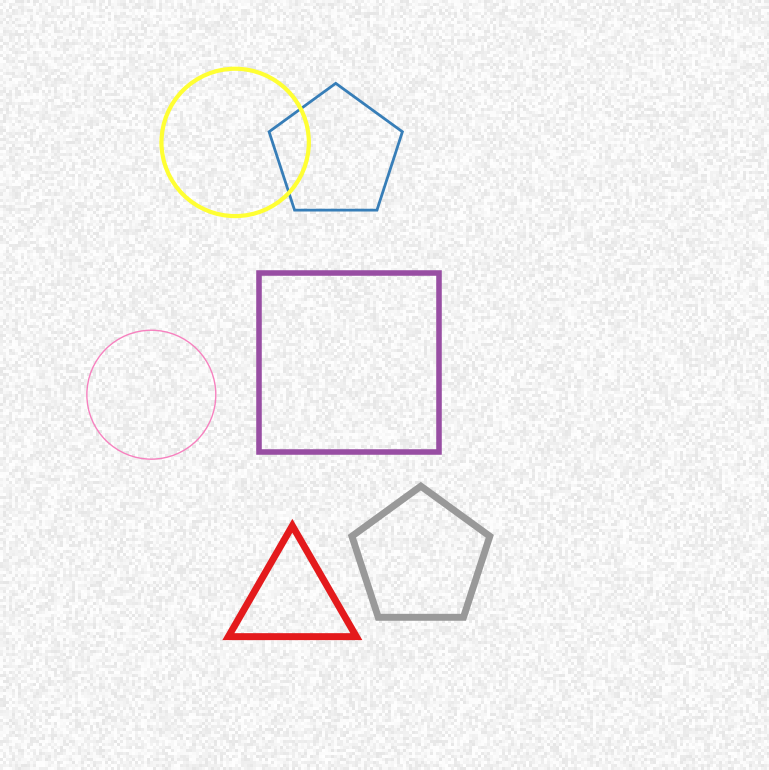[{"shape": "triangle", "thickness": 2.5, "radius": 0.48, "center": [0.38, 0.221]}, {"shape": "pentagon", "thickness": 1, "radius": 0.46, "center": [0.436, 0.801]}, {"shape": "square", "thickness": 2, "radius": 0.58, "center": [0.453, 0.529]}, {"shape": "circle", "thickness": 1.5, "radius": 0.48, "center": [0.305, 0.815]}, {"shape": "circle", "thickness": 0.5, "radius": 0.42, "center": [0.197, 0.487]}, {"shape": "pentagon", "thickness": 2.5, "radius": 0.47, "center": [0.547, 0.274]}]